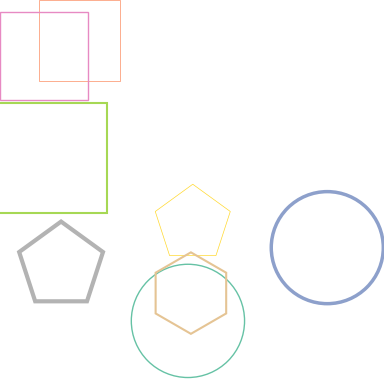[{"shape": "circle", "thickness": 1, "radius": 0.74, "center": [0.488, 0.167]}, {"shape": "square", "thickness": 0.5, "radius": 0.52, "center": [0.207, 0.895]}, {"shape": "circle", "thickness": 2.5, "radius": 0.73, "center": [0.85, 0.357]}, {"shape": "square", "thickness": 1, "radius": 0.57, "center": [0.115, 0.855]}, {"shape": "square", "thickness": 1.5, "radius": 0.72, "center": [0.134, 0.59]}, {"shape": "pentagon", "thickness": 0.5, "radius": 0.51, "center": [0.501, 0.419]}, {"shape": "hexagon", "thickness": 1.5, "radius": 0.53, "center": [0.496, 0.239]}, {"shape": "pentagon", "thickness": 3, "radius": 0.57, "center": [0.159, 0.31]}]